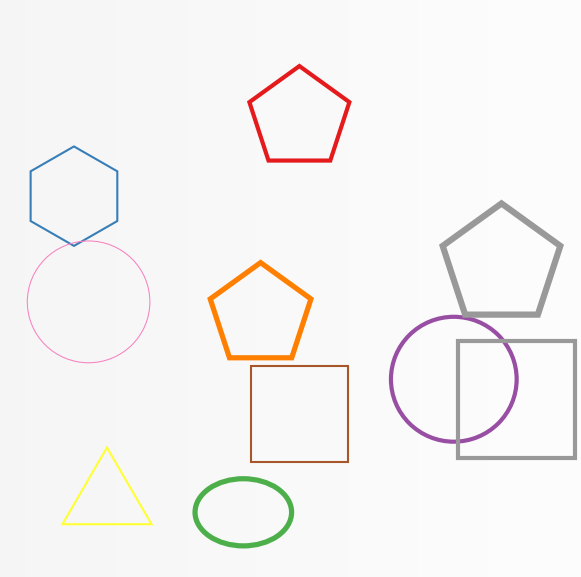[{"shape": "pentagon", "thickness": 2, "radius": 0.45, "center": [0.515, 0.794]}, {"shape": "hexagon", "thickness": 1, "radius": 0.43, "center": [0.127, 0.659]}, {"shape": "oval", "thickness": 2.5, "radius": 0.42, "center": [0.419, 0.112]}, {"shape": "circle", "thickness": 2, "radius": 0.54, "center": [0.781, 0.342]}, {"shape": "pentagon", "thickness": 2.5, "radius": 0.46, "center": [0.448, 0.453]}, {"shape": "triangle", "thickness": 1, "radius": 0.44, "center": [0.184, 0.136]}, {"shape": "square", "thickness": 1, "radius": 0.42, "center": [0.516, 0.282]}, {"shape": "circle", "thickness": 0.5, "radius": 0.53, "center": [0.152, 0.476]}, {"shape": "pentagon", "thickness": 3, "radius": 0.53, "center": [0.863, 0.54]}, {"shape": "square", "thickness": 2, "radius": 0.5, "center": [0.889, 0.307]}]